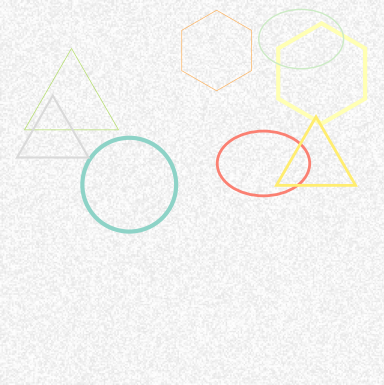[{"shape": "circle", "thickness": 3, "radius": 0.61, "center": [0.336, 0.52]}, {"shape": "hexagon", "thickness": 3, "radius": 0.65, "center": [0.836, 0.809]}, {"shape": "oval", "thickness": 2, "radius": 0.6, "center": [0.684, 0.575]}, {"shape": "hexagon", "thickness": 0.5, "radius": 0.52, "center": [0.563, 0.869]}, {"shape": "triangle", "thickness": 0.5, "radius": 0.71, "center": [0.186, 0.733]}, {"shape": "triangle", "thickness": 1.5, "radius": 0.54, "center": [0.137, 0.644]}, {"shape": "oval", "thickness": 1, "radius": 0.55, "center": [0.782, 0.898]}, {"shape": "triangle", "thickness": 2, "radius": 0.59, "center": [0.821, 0.578]}]